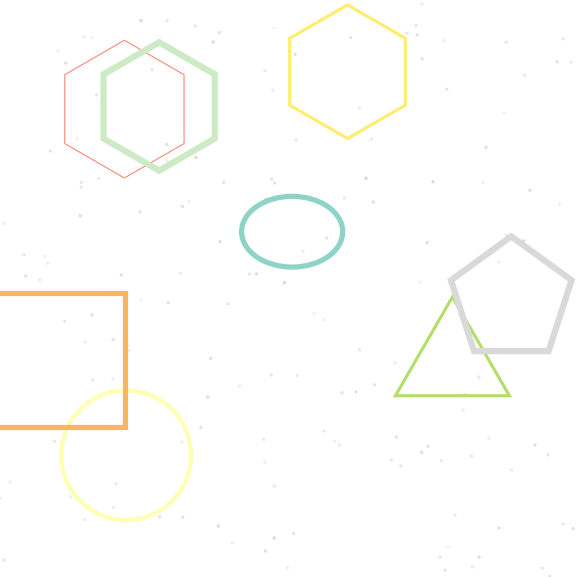[{"shape": "oval", "thickness": 2.5, "radius": 0.44, "center": [0.506, 0.598]}, {"shape": "circle", "thickness": 2, "radius": 0.56, "center": [0.218, 0.211]}, {"shape": "hexagon", "thickness": 0.5, "radius": 0.6, "center": [0.215, 0.81]}, {"shape": "square", "thickness": 2.5, "radius": 0.58, "center": [0.101, 0.376]}, {"shape": "triangle", "thickness": 1.5, "radius": 0.57, "center": [0.783, 0.371]}, {"shape": "pentagon", "thickness": 3, "radius": 0.55, "center": [0.885, 0.48]}, {"shape": "hexagon", "thickness": 3, "radius": 0.56, "center": [0.276, 0.815]}, {"shape": "hexagon", "thickness": 1.5, "radius": 0.58, "center": [0.602, 0.875]}]